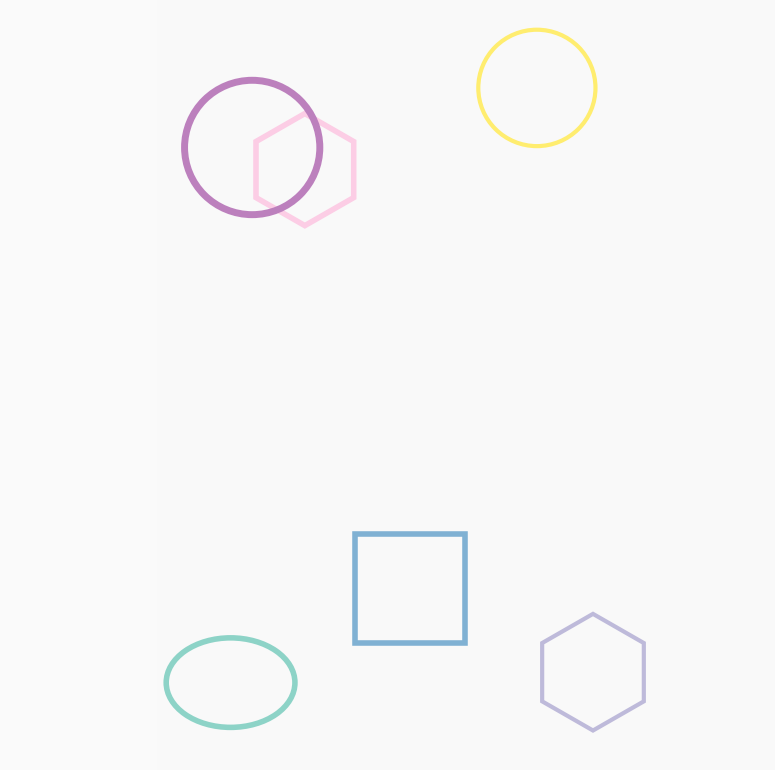[{"shape": "oval", "thickness": 2, "radius": 0.42, "center": [0.298, 0.113]}, {"shape": "hexagon", "thickness": 1.5, "radius": 0.38, "center": [0.765, 0.127]}, {"shape": "square", "thickness": 2, "radius": 0.35, "center": [0.529, 0.236]}, {"shape": "hexagon", "thickness": 2, "radius": 0.36, "center": [0.393, 0.78]}, {"shape": "circle", "thickness": 2.5, "radius": 0.44, "center": [0.325, 0.808]}, {"shape": "circle", "thickness": 1.5, "radius": 0.38, "center": [0.693, 0.886]}]